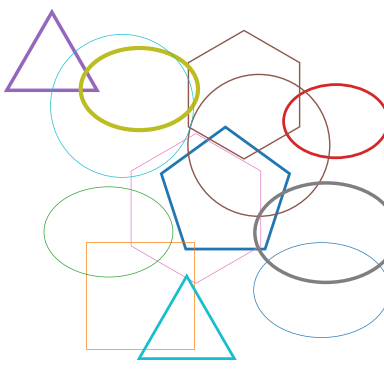[{"shape": "pentagon", "thickness": 2, "radius": 0.88, "center": [0.586, 0.495]}, {"shape": "oval", "thickness": 0.5, "radius": 0.88, "center": [0.835, 0.247]}, {"shape": "square", "thickness": 0.5, "radius": 0.7, "center": [0.364, 0.232]}, {"shape": "oval", "thickness": 0.5, "radius": 0.84, "center": [0.282, 0.398]}, {"shape": "oval", "thickness": 2, "radius": 0.68, "center": [0.872, 0.685]}, {"shape": "triangle", "thickness": 2.5, "radius": 0.68, "center": [0.135, 0.833]}, {"shape": "circle", "thickness": 1, "radius": 0.92, "center": [0.672, 0.622]}, {"shape": "hexagon", "thickness": 1, "radius": 0.83, "center": [0.634, 0.754]}, {"shape": "hexagon", "thickness": 0.5, "radius": 0.97, "center": [0.509, 0.459]}, {"shape": "oval", "thickness": 2.5, "radius": 0.92, "center": [0.847, 0.396]}, {"shape": "oval", "thickness": 3, "radius": 0.76, "center": [0.362, 0.769]}, {"shape": "circle", "thickness": 0.5, "radius": 0.93, "center": [0.317, 0.725]}, {"shape": "triangle", "thickness": 2, "radius": 0.71, "center": [0.485, 0.14]}]